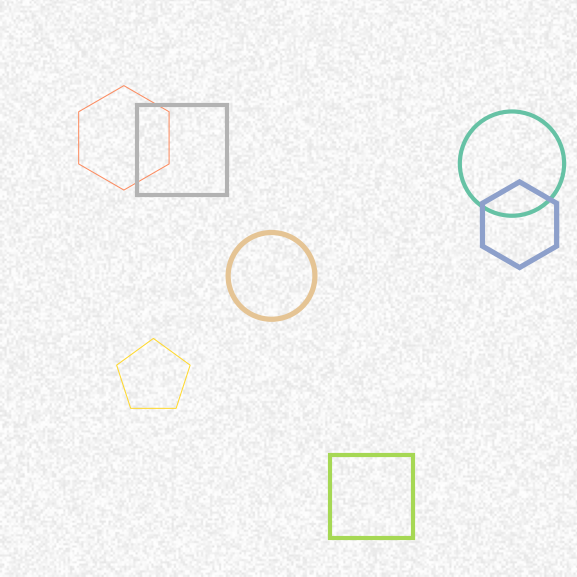[{"shape": "circle", "thickness": 2, "radius": 0.45, "center": [0.887, 0.716]}, {"shape": "hexagon", "thickness": 0.5, "radius": 0.45, "center": [0.215, 0.76]}, {"shape": "hexagon", "thickness": 2.5, "radius": 0.37, "center": [0.9, 0.61]}, {"shape": "square", "thickness": 2, "radius": 0.36, "center": [0.643, 0.14]}, {"shape": "pentagon", "thickness": 0.5, "radius": 0.33, "center": [0.266, 0.346]}, {"shape": "circle", "thickness": 2.5, "radius": 0.38, "center": [0.47, 0.521]}, {"shape": "square", "thickness": 2, "radius": 0.39, "center": [0.316, 0.739]}]